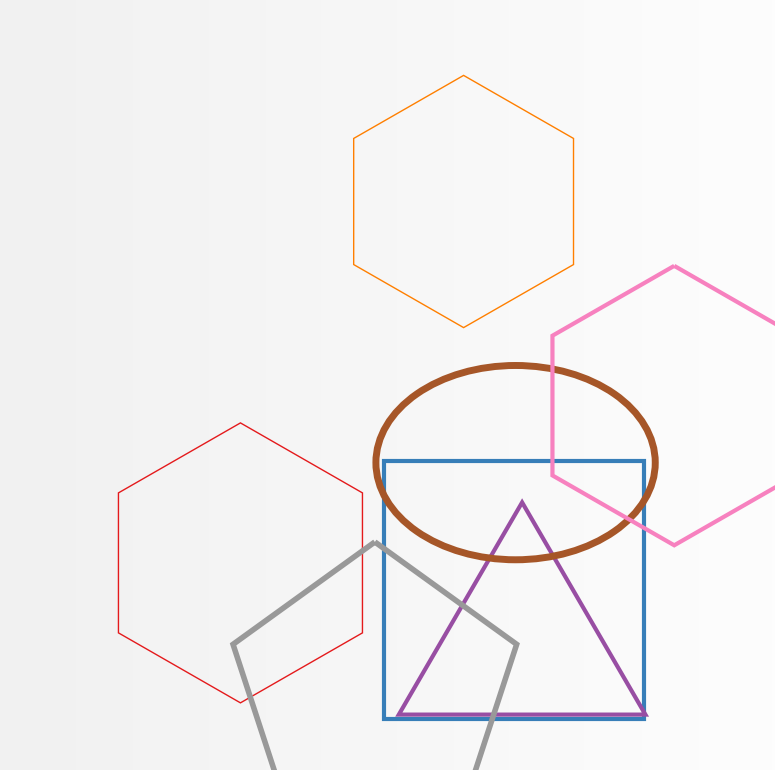[{"shape": "hexagon", "thickness": 0.5, "radius": 0.91, "center": [0.31, 0.269]}, {"shape": "square", "thickness": 1.5, "radius": 0.84, "center": [0.663, 0.234]}, {"shape": "triangle", "thickness": 1.5, "radius": 0.92, "center": [0.674, 0.164]}, {"shape": "hexagon", "thickness": 0.5, "radius": 0.82, "center": [0.598, 0.738]}, {"shape": "oval", "thickness": 2.5, "radius": 0.9, "center": [0.665, 0.399]}, {"shape": "hexagon", "thickness": 1.5, "radius": 0.91, "center": [0.87, 0.473]}, {"shape": "pentagon", "thickness": 2, "radius": 0.96, "center": [0.484, 0.104]}]